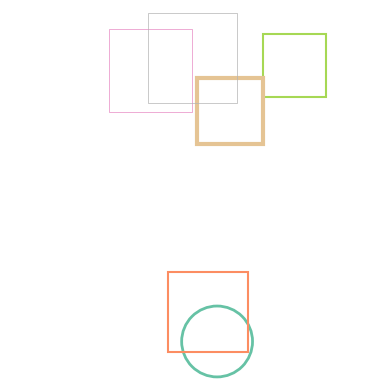[{"shape": "circle", "thickness": 2, "radius": 0.46, "center": [0.564, 0.113]}, {"shape": "square", "thickness": 1.5, "radius": 0.52, "center": [0.54, 0.189]}, {"shape": "square", "thickness": 0.5, "radius": 0.54, "center": [0.391, 0.818]}, {"shape": "square", "thickness": 1.5, "radius": 0.41, "center": [0.765, 0.83]}, {"shape": "square", "thickness": 3, "radius": 0.43, "center": [0.597, 0.711]}, {"shape": "square", "thickness": 0.5, "radius": 0.58, "center": [0.5, 0.85]}]